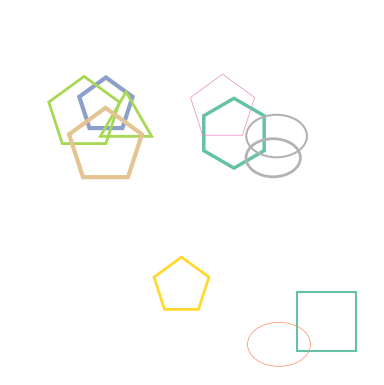[{"shape": "hexagon", "thickness": 2.5, "radius": 0.45, "center": [0.608, 0.654]}, {"shape": "square", "thickness": 1.5, "radius": 0.38, "center": [0.847, 0.165]}, {"shape": "oval", "thickness": 0.5, "radius": 0.41, "center": [0.725, 0.106]}, {"shape": "pentagon", "thickness": 3, "radius": 0.36, "center": [0.275, 0.726]}, {"shape": "pentagon", "thickness": 0.5, "radius": 0.44, "center": [0.578, 0.72]}, {"shape": "triangle", "thickness": 2, "radius": 0.38, "center": [0.327, 0.684]}, {"shape": "pentagon", "thickness": 2, "radius": 0.48, "center": [0.218, 0.705]}, {"shape": "pentagon", "thickness": 2, "radius": 0.38, "center": [0.471, 0.257]}, {"shape": "pentagon", "thickness": 3, "radius": 0.5, "center": [0.274, 0.62]}, {"shape": "oval", "thickness": 1.5, "radius": 0.39, "center": [0.718, 0.647]}, {"shape": "oval", "thickness": 2, "radius": 0.35, "center": [0.71, 0.59]}]